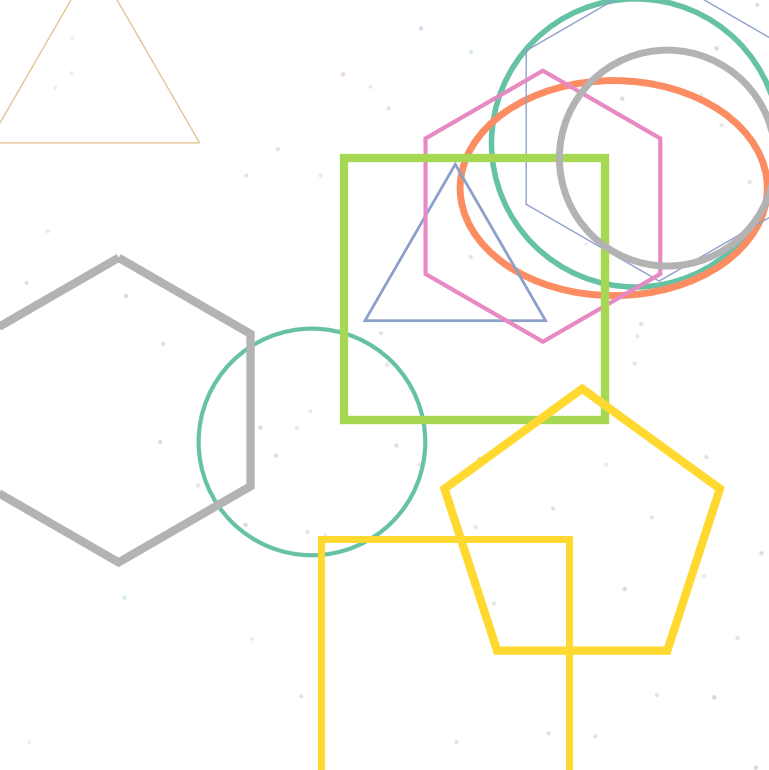[{"shape": "circle", "thickness": 2, "radius": 0.94, "center": [0.825, 0.814]}, {"shape": "circle", "thickness": 1.5, "radius": 0.74, "center": [0.405, 0.426]}, {"shape": "oval", "thickness": 2.5, "radius": 1.0, "center": [0.797, 0.756]}, {"shape": "triangle", "thickness": 1, "radius": 0.68, "center": [0.591, 0.651]}, {"shape": "hexagon", "thickness": 0.5, "radius": 1.0, "center": [0.856, 0.834]}, {"shape": "hexagon", "thickness": 1.5, "radius": 0.88, "center": [0.705, 0.732]}, {"shape": "square", "thickness": 3, "radius": 0.85, "center": [0.617, 0.625]}, {"shape": "pentagon", "thickness": 3, "radius": 0.94, "center": [0.756, 0.307]}, {"shape": "square", "thickness": 2.5, "radius": 0.8, "center": [0.578, 0.14]}, {"shape": "triangle", "thickness": 0.5, "radius": 0.79, "center": [0.122, 0.894]}, {"shape": "circle", "thickness": 2.5, "radius": 0.7, "center": [0.867, 0.795]}, {"shape": "hexagon", "thickness": 3, "radius": 0.99, "center": [0.154, 0.467]}]